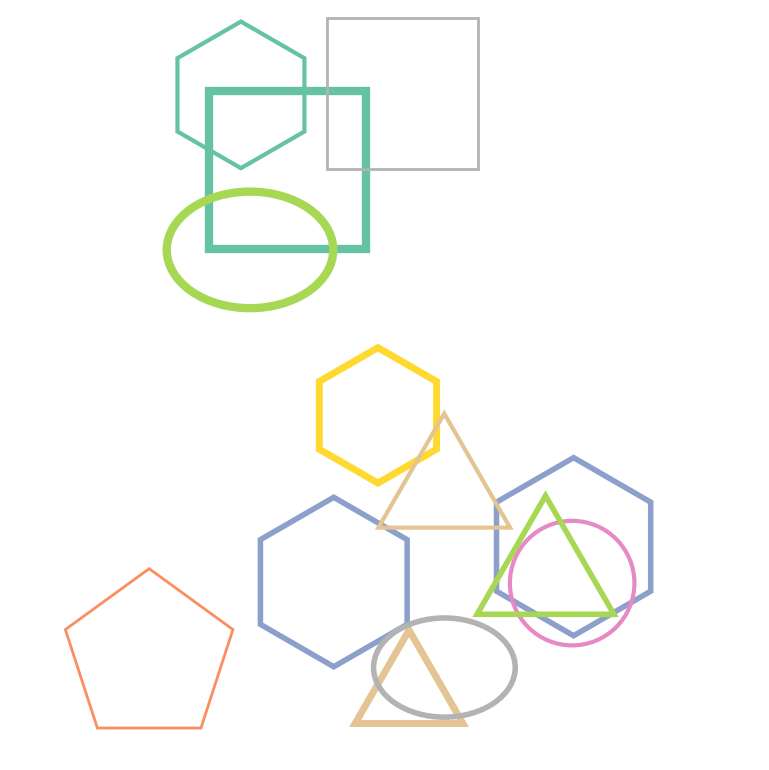[{"shape": "square", "thickness": 3, "radius": 0.51, "center": [0.373, 0.779]}, {"shape": "hexagon", "thickness": 1.5, "radius": 0.48, "center": [0.313, 0.877]}, {"shape": "pentagon", "thickness": 1, "radius": 0.57, "center": [0.194, 0.147]}, {"shape": "hexagon", "thickness": 2, "radius": 0.58, "center": [0.745, 0.29]}, {"shape": "hexagon", "thickness": 2, "radius": 0.55, "center": [0.433, 0.244]}, {"shape": "circle", "thickness": 1.5, "radius": 0.4, "center": [0.743, 0.243]}, {"shape": "triangle", "thickness": 2, "radius": 0.51, "center": [0.708, 0.253]}, {"shape": "oval", "thickness": 3, "radius": 0.54, "center": [0.325, 0.675]}, {"shape": "hexagon", "thickness": 2.5, "radius": 0.44, "center": [0.491, 0.461]}, {"shape": "triangle", "thickness": 1.5, "radius": 0.49, "center": [0.577, 0.364]}, {"shape": "triangle", "thickness": 2.5, "radius": 0.4, "center": [0.531, 0.101]}, {"shape": "oval", "thickness": 2, "radius": 0.46, "center": [0.577, 0.133]}, {"shape": "square", "thickness": 1, "radius": 0.49, "center": [0.523, 0.878]}]